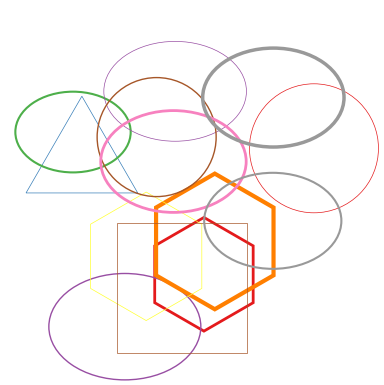[{"shape": "hexagon", "thickness": 2, "radius": 0.74, "center": [0.53, 0.288]}, {"shape": "circle", "thickness": 0.5, "radius": 0.84, "center": [0.815, 0.615]}, {"shape": "triangle", "thickness": 0.5, "radius": 0.84, "center": [0.213, 0.583]}, {"shape": "oval", "thickness": 1.5, "radius": 0.75, "center": [0.19, 0.657]}, {"shape": "oval", "thickness": 0.5, "radius": 0.93, "center": [0.455, 0.763]}, {"shape": "oval", "thickness": 1, "radius": 0.99, "center": [0.324, 0.151]}, {"shape": "hexagon", "thickness": 3, "radius": 0.88, "center": [0.558, 0.373]}, {"shape": "hexagon", "thickness": 0.5, "radius": 0.83, "center": [0.38, 0.334]}, {"shape": "circle", "thickness": 1, "radius": 0.77, "center": [0.407, 0.644]}, {"shape": "square", "thickness": 0.5, "radius": 0.84, "center": [0.472, 0.252]}, {"shape": "oval", "thickness": 2, "radius": 0.94, "center": [0.451, 0.581]}, {"shape": "oval", "thickness": 1.5, "radius": 0.89, "center": [0.709, 0.426]}, {"shape": "oval", "thickness": 2.5, "radius": 0.92, "center": [0.71, 0.747]}]